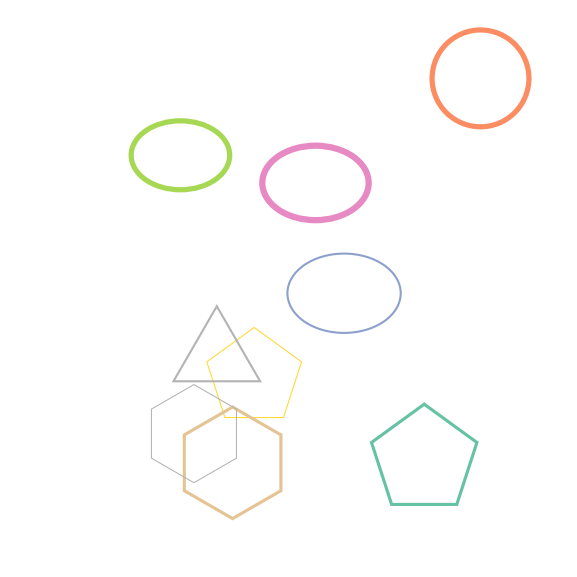[{"shape": "pentagon", "thickness": 1.5, "radius": 0.48, "center": [0.735, 0.203]}, {"shape": "circle", "thickness": 2.5, "radius": 0.42, "center": [0.832, 0.863]}, {"shape": "oval", "thickness": 1, "radius": 0.49, "center": [0.596, 0.491]}, {"shape": "oval", "thickness": 3, "radius": 0.46, "center": [0.546, 0.682]}, {"shape": "oval", "thickness": 2.5, "radius": 0.43, "center": [0.312, 0.73]}, {"shape": "pentagon", "thickness": 0.5, "radius": 0.43, "center": [0.44, 0.346]}, {"shape": "hexagon", "thickness": 1.5, "radius": 0.48, "center": [0.403, 0.198]}, {"shape": "hexagon", "thickness": 0.5, "radius": 0.42, "center": [0.336, 0.248]}, {"shape": "triangle", "thickness": 1, "radius": 0.43, "center": [0.375, 0.382]}]